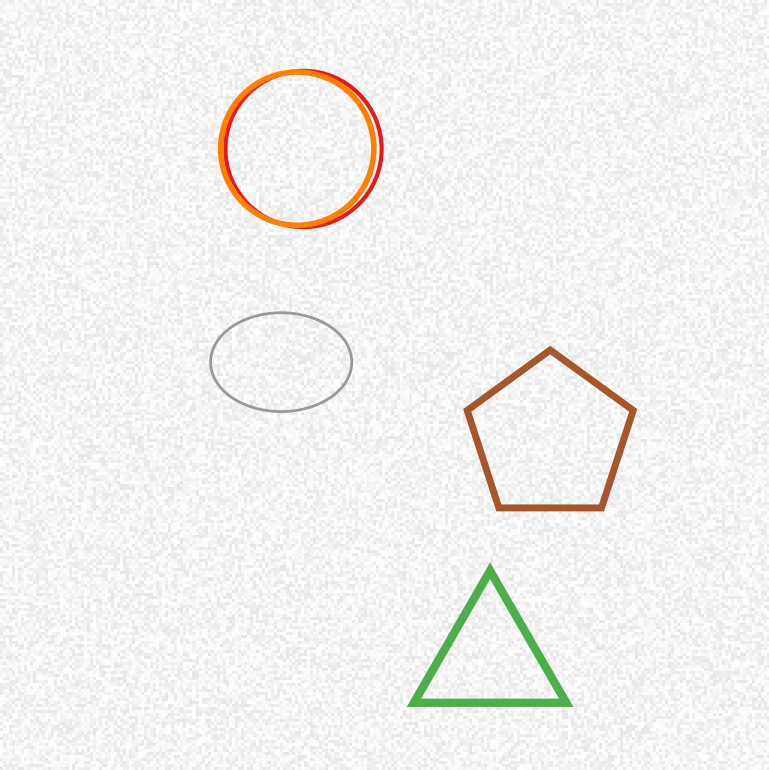[{"shape": "circle", "thickness": 1.5, "radius": 0.51, "center": [0.394, 0.807]}, {"shape": "triangle", "thickness": 3, "radius": 0.57, "center": [0.636, 0.144]}, {"shape": "circle", "thickness": 2, "radius": 0.5, "center": [0.386, 0.807]}, {"shape": "pentagon", "thickness": 2.5, "radius": 0.57, "center": [0.715, 0.432]}, {"shape": "oval", "thickness": 1, "radius": 0.46, "center": [0.365, 0.53]}]